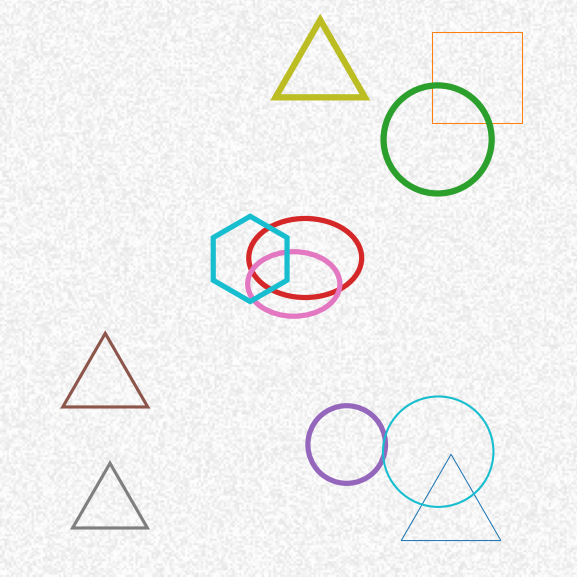[{"shape": "triangle", "thickness": 0.5, "radius": 0.5, "center": [0.781, 0.113]}, {"shape": "square", "thickness": 0.5, "radius": 0.39, "center": [0.827, 0.865]}, {"shape": "circle", "thickness": 3, "radius": 0.47, "center": [0.758, 0.758]}, {"shape": "oval", "thickness": 2.5, "radius": 0.49, "center": [0.529, 0.552]}, {"shape": "circle", "thickness": 2.5, "radius": 0.34, "center": [0.6, 0.229]}, {"shape": "triangle", "thickness": 1.5, "radius": 0.42, "center": [0.182, 0.337]}, {"shape": "oval", "thickness": 2.5, "radius": 0.4, "center": [0.509, 0.507]}, {"shape": "triangle", "thickness": 1.5, "radius": 0.37, "center": [0.19, 0.122]}, {"shape": "triangle", "thickness": 3, "radius": 0.45, "center": [0.555, 0.875]}, {"shape": "circle", "thickness": 1, "radius": 0.48, "center": [0.759, 0.217]}, {"shape": "hexagon", "thickness": 2.5, "radius": 0.37, "center": [0.433, 0.551]}]